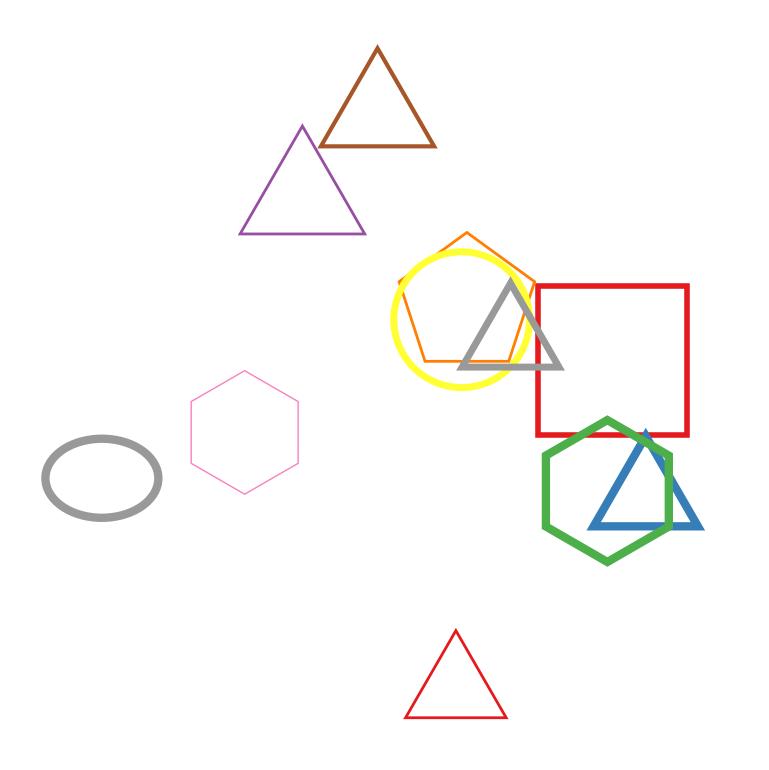[{"shape": "triangle", "thickness": 1, "radius": 0.38, "center": [0.592, 0.106]}, {"shape": "square", "thickness": 2, "radius": 0.49, "center": [0.796, 0.532]}, {"shape": "triangle", "thickness": 3, "radius": 0.39, "center": [0.839, 0.356]}, {"shape": "hexagon", "thickness": 3, "radius": 0.46, "center": [0.789, 0.362]}, {"shape": "triangle", "thickness": 1, "radius": 0.47, "center": [0.393, 0.743]}, {"shape": "pentagon", "thickness": 1, "radius": 0.46, "center": [0.606, 0.606]}, {"shape": "circle", "thickness": 2.5, "radius": 0.44, "center": [0.6, 0.585]}, {"shape": "triangle", "thickness": 1.5, "radius": 0.42, "center": [0.49, 0.852]}, {"shape": "hexagon", "thickness": 0.5, "radius": 0.4, "center": [0.318, 0.438]}, {"shape": "oval", "thickness": 3, "radius": 0.37, "center": [0.132, 0.379]}, {"shape": "triangle", "thickness": 2.5, "radius": 0.36, "center": [0.663, 0.56]}]